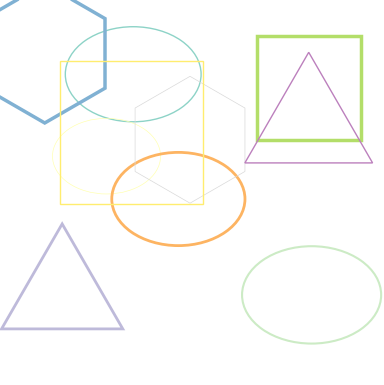[{"shape": "oval", "thickness": 1, "radius": 0.88, "center": [0.346, 0.807]}, {"shape": "oval", "thickness": 0.5, "radius": 0.7, "center": [0.277, 0.594]}, {"shape": "triangle", "thickness": 2, "radius": 0.91, "center": [0.161, 0.237]}, {"shape": "hexagon", "thickness": 2.5, "radius": 0.9, "center": [0.116, 0.861]}, {"shape": "oval", "thickness": 2, "radius": 0.86, "center": [0.463, 0.483]}, {"shape": "square", "thickness": 2.5, "radius": 0.68, "center": [0.803, 0.772]}, {"shape": "hexagon", "thickness": 0.5, "radius": 0.82, "center": [0.494, 0.637]}, {"shape": "triangle", "thickness": 1, "radius": 0.96, "center": [0.802, 0.673]}, {"shape": "oval", "thickness": 1.5, "radius": 0.9, "center": [0.809, 0.234]}, {"shape": "square", "thickness": 1, "radius": 0.93, "center": [0.341, 0.655]}]